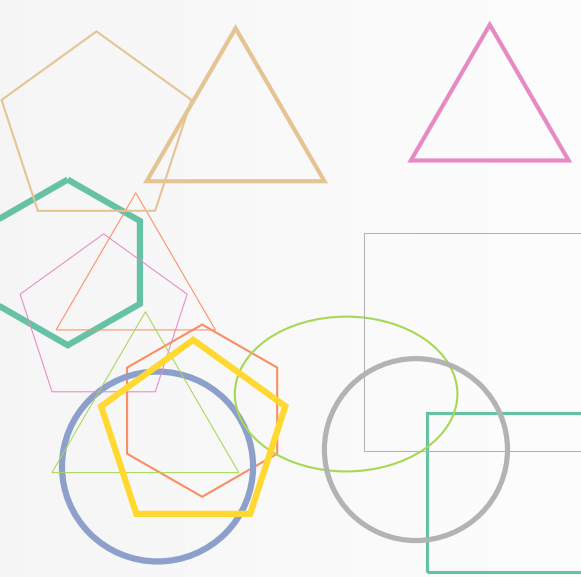[{"shape": "square", "thickness": 1.5, "radius": 0.69, "center": [0.873, 0.146]}, {"shape": "hexagon", "thickness": 3, "radius": 0.72, "center": [0.117, 0.545]}, {"shape": "triangle", "thickness": 0.5, "radius": 0.79, "center": [0.234, 0.507]}, {"shape": "hexagon", "thickness": 1, "radius": 0.75, "center": [0.348, 0.288]}, {"shape": "circle", "thickness": 3, "radius": 0.82, "center": [0.271, 0.191]}, {"shape": "pentagon", "thickness": 0.5, "radius": 0.76, "center": [0.178, 0.443]}, {"shape": "triangle", "thickness": 2, "radius": 0.78, "center": [0.843, 0.8]}, {"shape": "oval", "thickness": 1, "radius": 0.96, "center": [0.595, 0.317]}, {"shape": "triangle", "thickness": 0.5, "radius": 0.93, "center": [0.25, 0.274]}, {"shape": "pentagon", "thickness": 3, "radius": 0.83, "center": [0.332, 0.244]}, {"shape": "triangle", "thickness": 2, "radius": 0.88, "center": [0.405, 0.774]}, {"shape": "pentagon", "thickness": 1, "radius": 0.86, "center": [0.166, 0.773]}, {"shape": "square", "thickness": 0.5, "radius": 0.94, "center": [0.815, 0.407]}, {"shape": "circle", "thickness": 2.5, "radius": 0.79, "center": [0.716, 0.221]}]